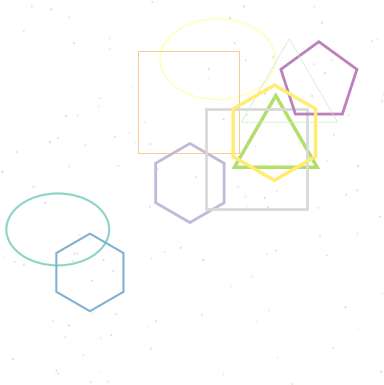[{"shape": "oval", "thickness": 1.5, "radius": 0.67, "center": [0.15, 0.404]}, {"shape": "oval", "thickness": 1, "radius": 0.75, "center": [0.565, 0.846]}, {"shape": "hexagon", "thickness": 2, "radius": 0.51, "center": [0.493, 0.525]}, {"shape": "hexagon", "thickness": 1.5, "radius": 0.5, "center": [0.234, 0.292]}, {"shape": "square", "thickness": 0.5, "radius": 0.66, "center": [0.49, 0.735]}, {"shape": "triangle", "thickness": 2.5, "radius": 0.62, "center": [0.716, 0.628]}, {"shape": "square", "thickness": 2, "radius": 0.65, "center": [0.666, 0.587]}, {"shape": "pentagon", "thickness": 2, "radius": 0.52, "center": [0.828, 0.788]}, {"shape": "triangle", "thickness": 0.5, "radius": 0.72, "center": [0.752, 0.755]}, {"shape": "hexagon", "thickness": 2.5, "radius": 0.62, "center": [0.713, 0.655]}]